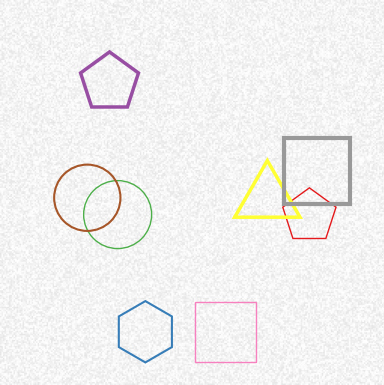[{"shape": "pentagon", "thickness": 1, "radius": 0.36, "center": [0.804, 0.439]}, {"shape": "hexagon", "thickness": 1.5, "radius": 0.4, "center": [0.378, 0.138]}, {"shape": "circle", "thickness": 1, "radius": 0.44, "center": [0.306, 0.443]}, {"shape": "pentagon", "thickness": 2.5, "radius": 0.4, "center": [0.285, 0.786]}, {"shape": "triangle", "thickness": 2.5, "radius": 0.49, "center": [0.694, 0.485]}, {"shape": "circle", "thickness": 1.5, "radius": 0.43, "center": [0.227, 0.486]}, {"shape": "square", "thickness": 1, "radius": 0.39, "center": [0.585, 0.138]}, {"shape": "square", "thickness": 3, "radius": 0.43, "center": [0.824, 0.556]}]